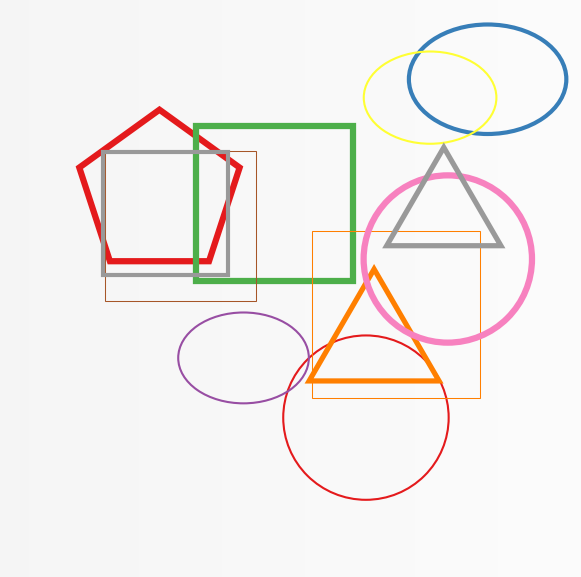[{"shape": "pentagon", "thickness": 3, "radius": 0.73, "center": [0.274, 0.664]}, {"shape": "circle", "thickness": 1, "radius": 0.71, "center": [0.63, 0.276]}, {"shape": "oval", "thickness": 2, "radius": 0.68, "center": [0.839, 0.862]}, {"shape": "square", "thickness": 3, "radius": 0.67, "center": [0.472, 0.647]}, {"shape": "oval", "thickness": 1, "radius": 0.56, "center": [0.419, 0.379]}, {"shape": "square", "thickness": 0.5, "radius": 0.72, "center": [0.682, 0.454]}, {"shape": "triangle", "thickness": 2.5, "radius": 0.65, "center": [0.644, 0.404]}, {"shape": "oval", "thickness": 1, "radius": 0.57, "center": [0.74, 0.83]}, {"shape": "square", "thickness": 0.5, "radius": 0.65, "center": [0.311, 0.607]}, {"shape": "circle", "thickness": 3, "radius": 0.72, "center": [0.77, 0.551]}, {"shape": "triangle", "thickness": 2.5, "radius": 0.57, "center": [0.764, 0.63]}, {"shape": "square", "thickness": 2, "radius": 0.54, "center": [0.285, 0.629]}]